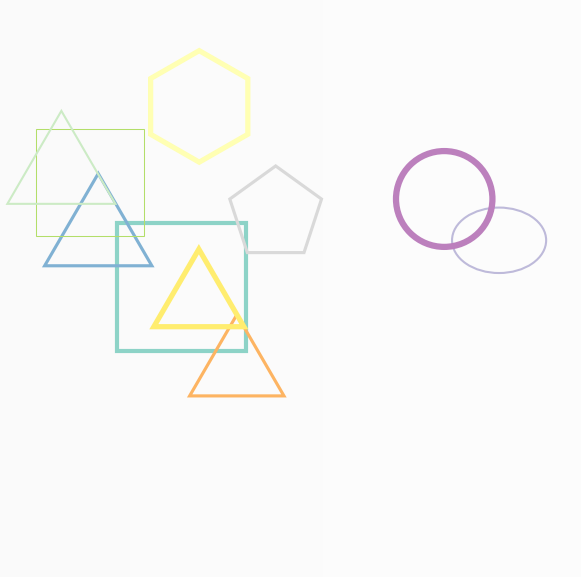[{"shape": "square", "thickness": 2, "radius": 0.55, "center": [0.312, 0.502]}, {"shape": "hexagon", "thickness": 2.5, "radius": 0.48, "center": [0.343, 0.815]}, {"shape": "oval", "thickness": 1, "radius": 0.4, "center": [0.859, 0.583]}, {"shape": "triangle", "thickness": 1.5, "radius": 0.53, "center": [0.169, 0.592]}, {"shape": "triangle", "thickness": 1.5, "radius": 0.47, "center": [0.407, 0.36]}, {"shape": "square", "thickness": 0.5, "radius": 0.47, "center": [0.155, 0.683]}, {"shape": "pentagon", "thickness": 1.5, "radius": 0.41, "center": [0.474, 0.629]}, {"shape": "circle", "thickness": 3, "radius": 0.41, "center": [0.764, 0.655]}, {"shape": "triangle", "thickness": 1, "radius": 0.54, "center": [0.106, 0.7]}, {"shape": "triangle", "thickness": 2.5, "radius": 0.45, "center": [0.342, 0.478]}]